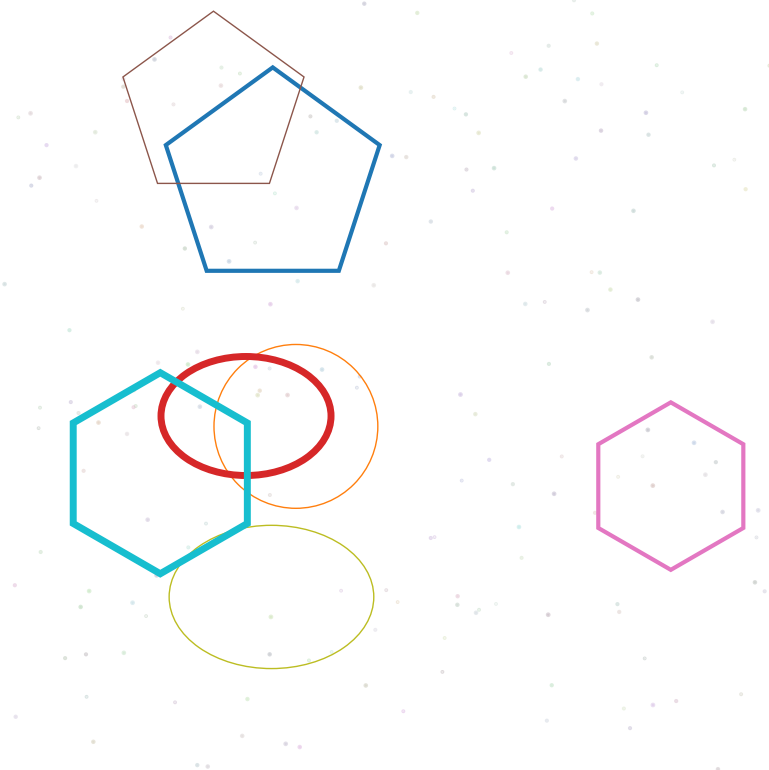[{"shape": "pentagon", "thickness": 1.5, "radius": 0.73, "center": [0.354, 0.766]}, {"shape": "circle", "thickness": 0.5, "radius": 0.53, "center": [0.384, 0.446]}, {"shape": "oval", "thickness": 2.5, "radius": 0.55, "center": [0.319, 0.46]}, {"shape": "pentagon", "thickness": 0.5, "radius": 0.62, "center": [0.277, 0.862]}, {"shape": "hexagon", "thickness": 1.5, "radius": 0.54, "center": [0.871, 0.369]}, {"shape": "oval", "thickness": 0.5, "radius": 0.66, "center": [0.353, 0.225]}, {"shape": "hexagon", "thickness": 2.5, "radius": 0.65, "center": [0.208, 0.385]}]